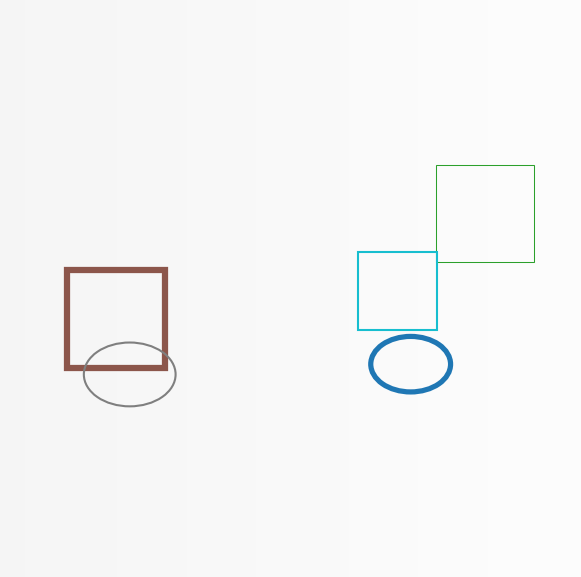[{"shape": "oval", "thickness": 2.5, "radius": 0.34, "center": [0.707, 0.369]}, {"shape": "square", "thickness": 0.5, "radius": 0.42, "center": [0.834, 0.629]}, {"shape": "square", "thickness": 3, "radius": 0.42, "center": [0.2, 0.447]}, {"shape": "oval", "thickness": 1, "radius": 0.39, "center": [0.223, 0.351]}, {"shape": "square", "thickness": 1, "radius": 0.34, "center": [0.683, 0.495]}]